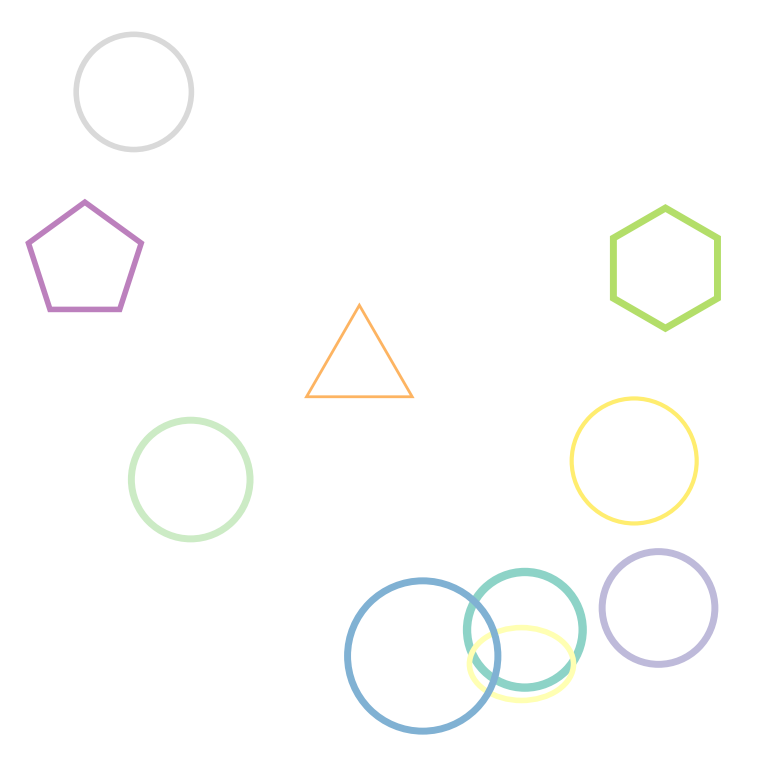[{"shape": "circle", "thickness": 3, "radius": 0.38, "center": [0.682, 0.182]}, {"shape": "oval", "thickness": 2, "radius": 0.34, "center": [0.677, 0.138]}, {"shape": "circle", "thickness": 2.5, "radius": 0.37, "center": [0.855, 0.21]}, {"shape": "circle", "thickness": 2.5, "radius": 0.49, "center": [0.549, 0.148]}, {"shape": "triangle", "thickness": 1, "radius": 0.4, "center": [0.467, 0.524]}, {"shape": "hexagon", "thickness": 2.5, "radius": 0.39, "center": [0.864, 0.652]}, {"shape": "circle", "thickness": 2, "radius": 0.37, "center": [0.174, 0.881]}, {"shape": "pentagon", "thickness": 2, "radius": 0.39, "center": [0.11, 0.66]}, {"shape": "circle", "thickness": 2.5, "radius": 0.39, "center": [0.248, 0.377]}, {"shape": "circle", "thickness": 1.5, "radius": 0.41, "center": [0.824, 0.401]}]